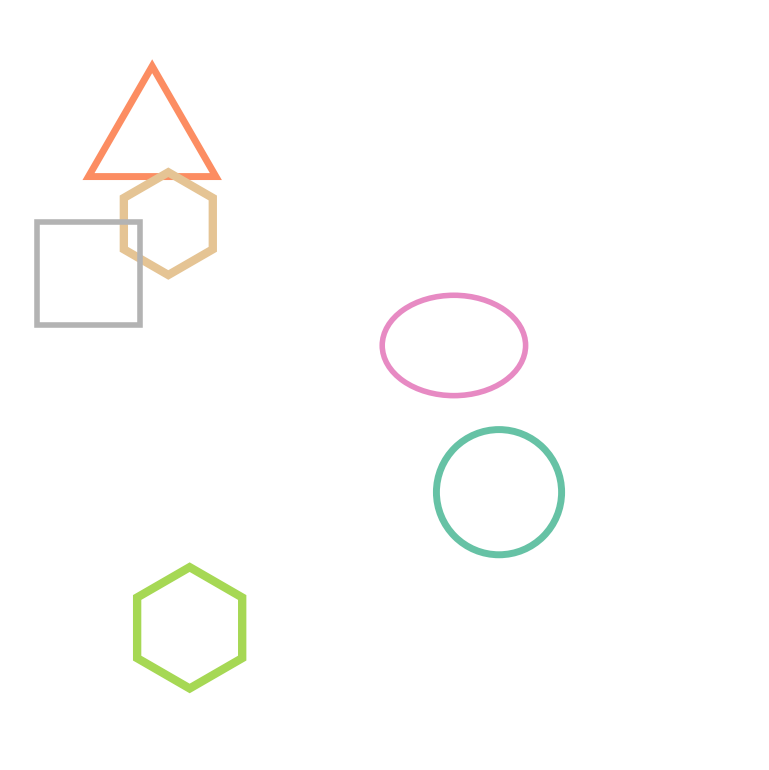[{"shape": "circle", "thickness": 2.5, "radius": 0.41, "center": [0.648, 0.361]}, {"shape": "triangle", "thickness": 2.5, "radius": 0.48, "center": [0.198, 0.818]}, {"shape": "oval", "thickness": 2, "radius": 0.47, "center": [0.589, 0.551]}, {"shape": "hexagon", "thickness": 3, "radius": 0.39, "center": [0.246, 0.185]}, {"shape": "hexagon", "thickness": 3, "radius": 0.33, "center": [0.219, 0.71]}, {"shape": "square", "thickness": 2, "radius": 0.34, "center": [0.115, 0.644]}]